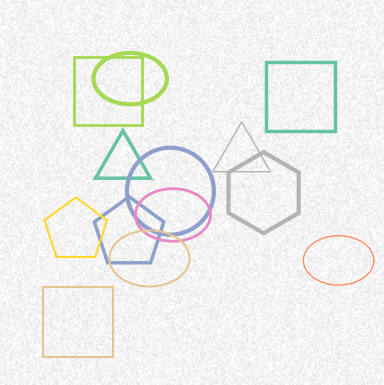[{"shape": "triangle", "thickness": 2.5, "radius": 0.41, "center": [0.319, 0.578]}, {"shape": "square", "thickness": 2.5, "radius": 0.45, "center": [0.781, 0.749]}, {"shape": "oval", "thickness": 1, "radius": 0.46, "center": [0.88, 0.324]}, {"shape": "circle", "thickness": 3, "radius": 0.56, "center": [0.443, 0.503]}, {"shape": "pentagon", "thickness": 2.5, "radius": 0.47, "center": [0.335, 0.394]}, {"shape": "oval", "thickness": 2, "radius": 0.49, "center": [0.449, 0.442]}, {"shape": "oval", "thickness": 3, "radius": 0.48, "center": [0.338, 0.796]}, {"shape": "square", "thickness": 2, "radius": 0.44, "center": [0.281, 0.764]}, {"shape": "pentagon", "thickness": 1.5, "radius": 0.43, "center": [0.197, 0.402]}, {"shape": "square", "thickness": 1.5, "radius": 0.46, "center": [0.202, 0.164]}, {"shape": "oval", "thickness": 1.5, "radius": 0.52, "center": [0.388, 0.329]}, {"shape": "triangle", "thickness": 1, "radius": 0.43, "center": [0.628, 0.597]}, {"shape": "hexagon", "thickness": 3, "radius": 0.53, "center": [0.685, 0.499]}]